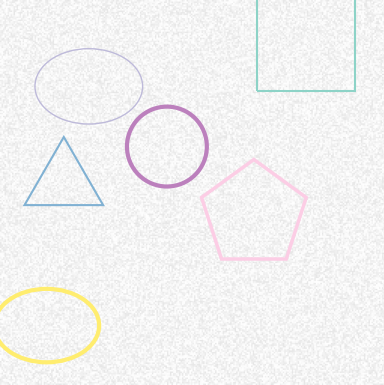[{"shape": "square", "thickness": 1.5, "radius": 0.64, "center": [0.795, 0.891]}, {"shape": "oval", "thickness": 1, "radius": 0.7, "center": [0.231, 0.776]}, {"shape": "triangle", "thickness": 1.5, "radius": 0.59, "center": [0.166, 0.526]}, {"shape": "pentagon", "thickness": 2.5, "radius": 0.71, "center": [0.659, 0.443]}, {"shape": "circle", "thickness": 3, "radius": 0.52, "center": [0.434, 0.619]}, {"shape": "oval", "thickness": 3, "radius": 0.68, "center": [0.121, 0.154]}]